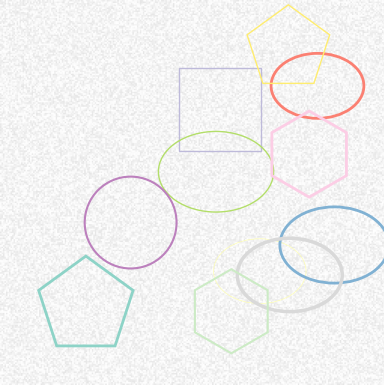[{"shape": "pentagon", "thickness": 2, "radius": 0.64, "center": [0.223, 0.206]}, {"shape": "oval", "thickness": 0.5, "radius": 0.6, "center": [0.675, 0.296]}, {"shape": "square", "thickness": 1, "radius": 0.53, "center": [0.571, 0.716]}, {"shape": "oval", "thickness": 2, "radius": 0.6, "center": [0.825, 0.777]}, {"shape": "oval", "thickness": 2, "radius": 0.71, "center": [0.868, 0.364]}, {"shape": "oval", "thickness": 1, "radius": 0.75, "center": [0.561, 0.554]}, {"shape": "hexagon", "thickness": 2, "radius": 0.56, "center": [0.803, 0.6]}, {"shape": "oval", "thickness": 2.5, "radius": 0.68, "center": [0.753, 0.286]}, {"shape": "circle", "thickness": 1.5, "radius": 0.6, "center": [0.339, 0.422]}, {"shape": "hexagon", "thickness": 1.5, "radius": 0.55, "center": [0.601, 0.192]}, {"shape": "pentagon", "thickness": 1, "radius": 0.56, "center": [0.749, 0.875]}]